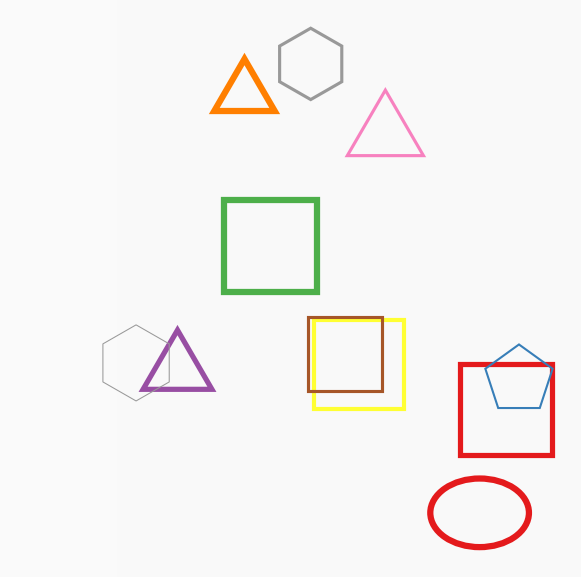[{"shape": "oval", "thickness": 3, "radius": 0.42, "center": [0.825, 0.111]}, {"shape": "square", "thickness": 2.5, "radius": 0.4, "center": [0.87, 0.29]}, {"shape": "pentagon", "thickness": 1, "radius": 0.3, "center": [0.893, 0.342]}, {"shape": "square", "thickness": 3, "radius": 0.4, "center": [0.465, 0.573]}, {"shape": "triangle", "thickness": 2.5, "radius": 0.34, "center": [0.305, 0.359]}, {"shape": "triangle", "thickness": 3, "radius": 0.3, "center": [0.421, 0.837]}, {"shape": "square", "thickness": 2, "radius": 0.38, "center": [0.618, 0.368]}, {"shape": "square", "thickness": 1.5, "radius": 0.32, "center": [0.593, 0.386]}, {"shape": "triangle", "thickness": 1.5, "radius": 0.38, "center": [0.663, 0.767]}, {"shape": "hexagon", "thickness": 1.5, "radius": 0.31, "center": [0.535, 0.888]}, {"shape": "hexagon", "thickness": 0.5, "radius": 0.33, "center": [0.234, 0.371]}]